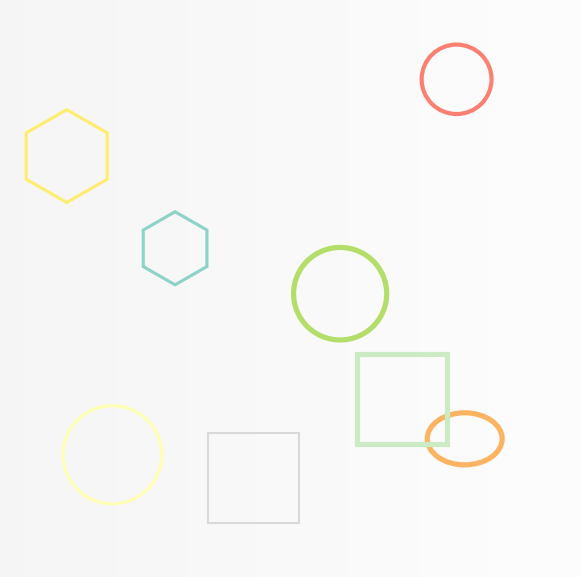[{"shape": "hexagon", "thickness": 1.5, "radius": 0.32, "center": [0.301, 0.569]}, {"shape": "circle", "thickness": 1.5, "radius": 0.42, "center": [0.193, 0.212]}, {"shape": "circle", "thickness": 2, "radius": 0.3, "center": [0.786, 0.862]}, {"shape": "oval", "thickness": 2.5, "radius": 0.32, "center": [0.8, 0.239]}, {"shape": "circle", "thickness": 2.5, "radius": 0.4, "center": [0.585, 0.491]}, {"shape": "square", "thickness": 1, "radius": 0.39, "center": [0.436, 0.171]}, {"shape": "square", "thickness": 2.5, "radius": 0.39, "center": [0.692, 0.308]}, {"shape": "hexagon", "thickness": 1.5, "radius": 0.4, "center": [0.115, 0.729]}]